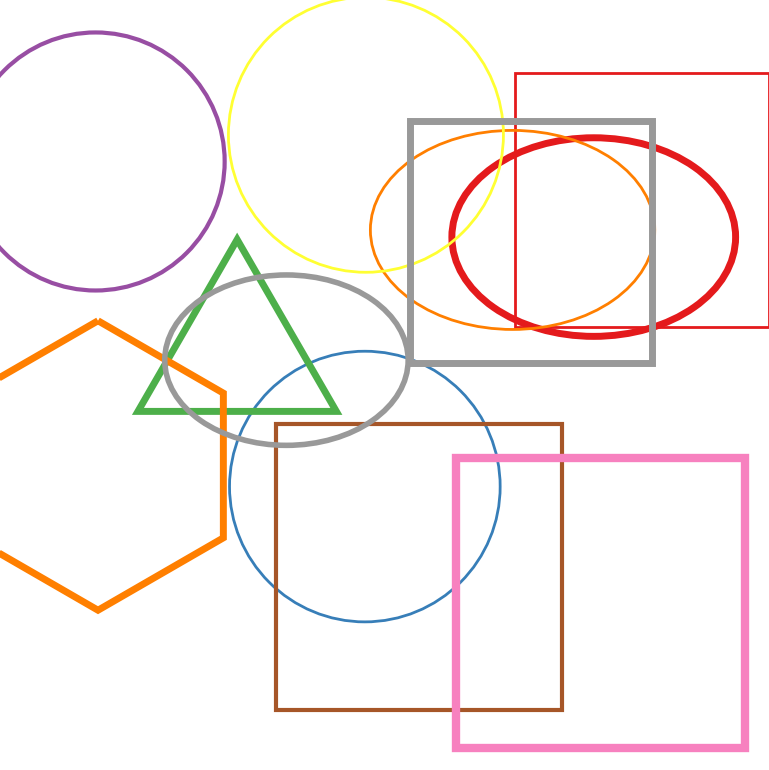[{"shape": "oval", "thickness": 2.5, "radius": 0.92, "center": [0.771, 0.692]}, {"shape": "square", "thickness": 1, "radius": 0.83, "center": [0.834, 0.74]}, {"shape": "circle", "thickness": 1, "radius": 0.88, "center": [0.474, 0.368]}, {"shape": "triangle", "thickness": 2.5, "radius": 0.74, "center": [0.308, 0.54]}, {"shape": "circle", "thickness": 1.5, "radius": 0.84, "center": [0.124, 0.79]}, {"shape": "oval", "thickness": 1, "radius": 0.92, "center": [0.666, 0.701]}, {"shape": "hexagon", "thickness": 2.5, "radius": 0.94, "center": [0.127, 0.395]}, {"shape": "circle", "thickness": 1, "radius": 0.89, "center": [0.475, 0.825]}, {"shape": "square", "thickness": 1.5, "radius": 0.93, "center": [0.544, 0.264]}, {"shape": "square", "thickness": 3, "radius": 0.94, "center": [0.78, 0.217]}, {"shape": "oval", "thickness": 2, "radius": 0.79, "center": [0.372, 0.532]}, {"shape": "square", "thickness": 2.5, "radius": 0.79, "center": [0.69, 0.686]}]